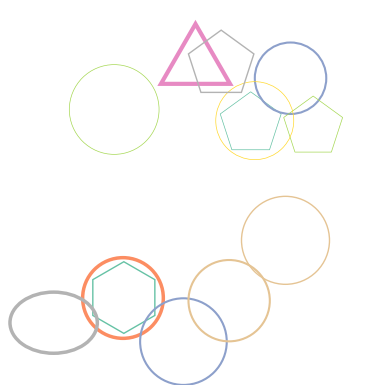[{"shape": "hexagon", "thickness": 1, "radius": 0.47, "center": [0.322, 0.227]}, {"shape": "pentagon", "thickness": 0.5, "radius": 0.42, "center": [0.651, 0.678]}, {"shape": "circle", "thickness": 2.5, "radius": 0.52, "center": [0.319, 0.226]}, {"shape": "circle", "thickness": 1.5, "radius": 0.46, "center": [0.755, 0.797]}, {"shape": "circle", "thickness": 1.5, "radius": 0.56, "center": [0.476, 0.113]}, {"shape": "triangle", "thickness": 3, "radius": 0.52, "center": [0.508, 0.834]}, {"shape": "circle", "thickness": 0.5, "radius": 0.58, "center": [0.297, 0.716]}, {"shape": "pentagon", "thickness": 0.5, "radius": 0.4, "center": [0.813, 0.67]}, {"shape": "circle", "thickness": 0.5, "radius": 0.51, "center": [0.662, 0.687]}, {"shape": "circle", "thickness": 1.5, "radius": 0.53, "center": [0.595, 0.219]}, {"shape": "circle", "thickness": 1, "radius": 0.57, "center": [0.742, 0.376]}, {"shape": "pentagon", "thickness": 1, "radius": 0.45, "center": [0.574, 0.832]}, {"shape": "oval", "thickness": 2.5, "radius": 0.57, "center": [0.139, 0.162]}]